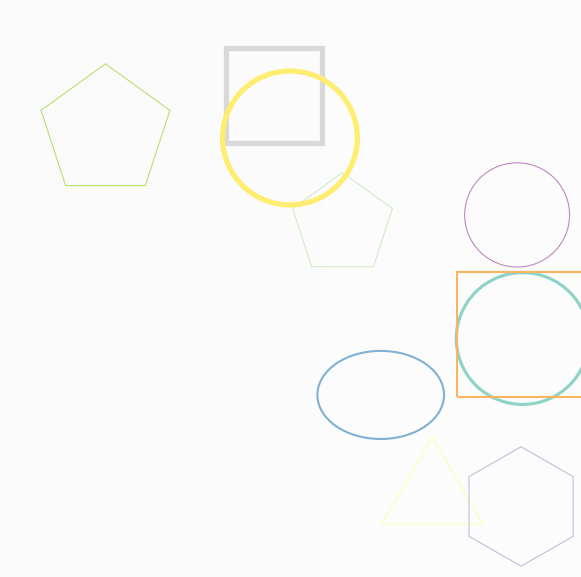[{"shape": "circle", "thickness": 1.5, "radius": 0.57, "center": [0.899, 0.413]}, {"shape": "triangle", "thickness": 0.5, "radius": 0.5, "center": [0.744, 0.142]}, {"shape": "hexagon", "thickness": 0.5, "radius": 0.52, "center": [0.896, 0.122]}, {"shape": "oval", "thickness": 1, "radius": 0.54, "center": [0.655, 0.315]}, {"shape": "square", "thickness": 1, "radius": 0.54, "center": [0.894, 0.42]}, {"shape": "pentagon", "thickness": 0.5, "radius": 0.58, "center": [0.181, 0.772]}, {"shape": "square", "thickness": 2.5, "radius": 0.41, "center": [0.471, 0.834]}, {"shape": "circle", "thickness": 0.5, "radius": 0.45, "center": [0.89, 0.627]}, {"shape": "pentagon", "thickness": 0.5, "radius": 0.45, "center": [0.589, 0.61]}, {"shape": "circle", "thickness": 2.5, "radius": 0.58, "center": [0.499, 0.76]}]